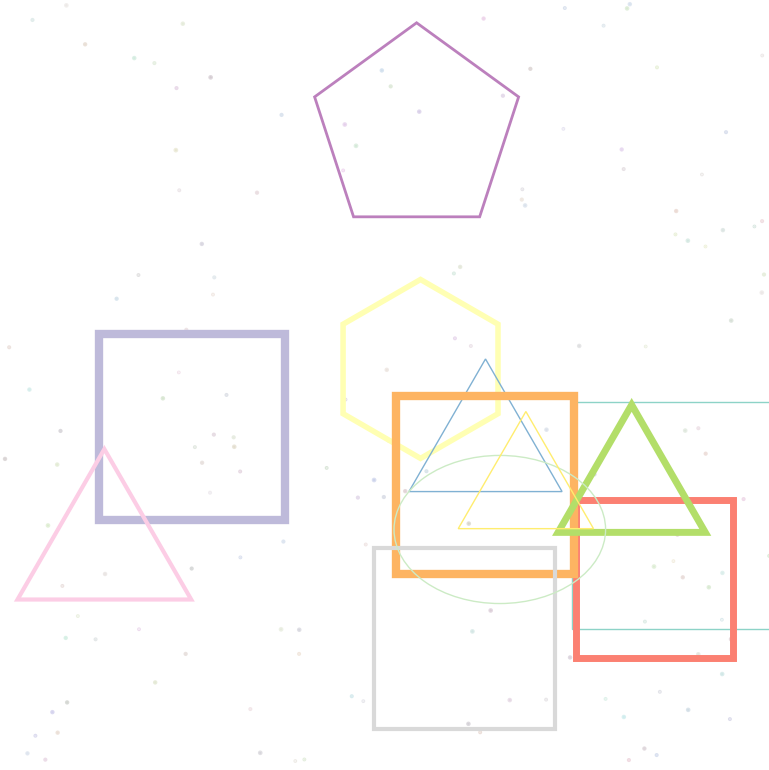[{"shape": "square", "thickness": 0.5, "radius": 0.74, "center": [0.891, 0.331]}, {"shape": "hexagon", "thickness": 2, "radius": 0.58, "center": [0.546, 0.521]}, {"shape": "square", "thickness": 3, "radius": 0.6, "center": [0.249, 0.446]}, {"shape": "square", "thickness": 2.5, "radius": 0.51, "center": [0.85, 0.248]}, {"shape": "triangle", "thickness": 0.5, "radius": 0.57, "center": [0.631, 0.419]}, {"shape": "square", "thickness": 3, "radius": 0.58, "center": [0.63, 0.371]}, {"shape": "triangle", "thickness": 2.5, "radius": 0.55, "center": [0.82, 0.364]}, {"shape": "triangle", "thickness": 1.5, "radius": 0.65, "center": [0.136, 0.287]}, {"shape": "square", "thickness": 1.5, "radius": 0.59, "center": [0.603, 0.171]}, {"shape": "pentagon", "thickness": 1, "radius": 0.7, "center": [0.541, 0.831]}, {"shape": "oval", "thickness": 0.5, "radius": 0.69, "center": [0.649, 0.312]}, {"shape": "triangle", "thickness": 0.5, "radius": 0.51, "center": [0.683, 0.364]}]